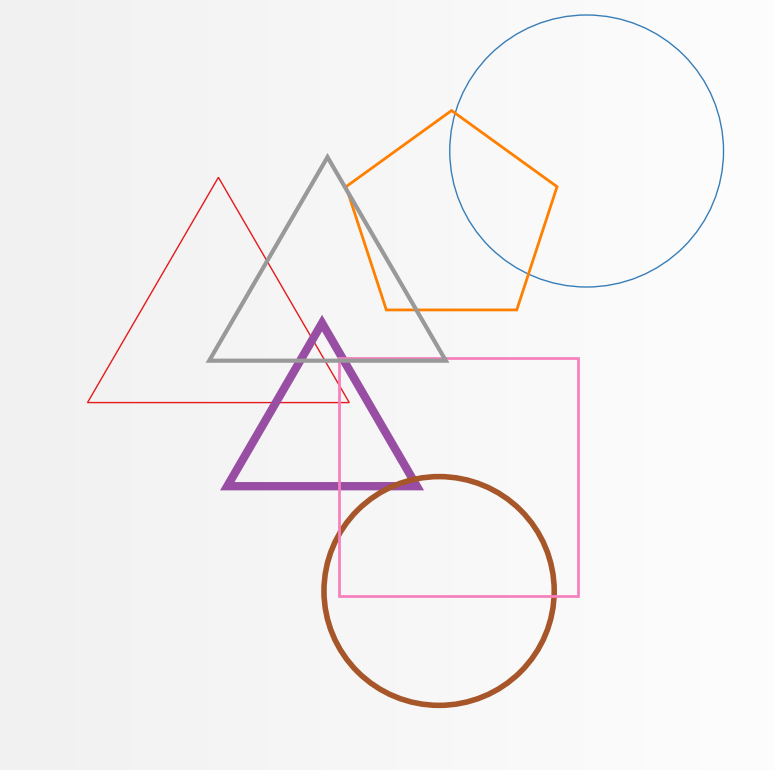[{"shape": "triangle", "thickness": 0.5, "radius": 0.98, "center": [0.282, 0.575]}, {"shape": "circle", "thickness": 0.5, "radius": 0.88, "center": [0.757, 0.804]}, {"shape": "triangle", "thickness": 3, "radius": 0.71, "center": [0.416, 0.439]}, {"shape": "pentagon", "thickness": 1, "radius": 0.72, "center": [0.583, 0.713]}, {"shape": "circle", "thickness": 2, "radius": 0.74, "center": [0.567, 0.232]}, {"shape": "square", "thickness": 1, "radius": 0.77, "center": [0.591, 0.38]}, {"shape": "triangle", "thickness": 1.5, "radius": 0.88, "center": [0.423, 0.62]}]